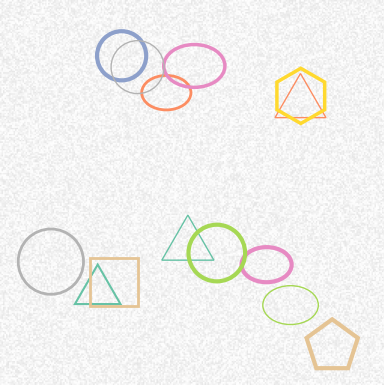[{"shape": "triangle", "thickness": 1, "radius": 0.39, "center": [0.488, 0.363]}, {"shape": "triangle", "thickness": 1.5, "radius": 0.34, "center": [0.254, 0.244]}, {"shape": "triangle", "thickness": 1, "radius": 0.38, "center": [0.78, 0.733]}, {"shape": "oval", "thickness": 2, "radius": 0.32, "center": [0.432, 0.759]}, {"shape": "circle", "thickness": 3, "radius": 0.32, "center": [0.316, 0.855]}, {"shape": "oval", "thickness": 3, "radius": 0.33, "center": [0.692, 0.313]}, {"shape": "oval", "thickness": 2.5, "radius": 0.4, "center": [0.505, 0.829]}, {"shape": "oval", "thickness": 1, "radius": 0.36, "center": [0.755, 0.208]}, {"shape": "circle", "thickness": 3, "radius": 0.37, "center": [0.563, 0.343]}, {"shape": "hexagon", "thickness": 2.5, "radius": 0.36, "center": [0.781, 0.751]}, {"shape": "pentagon", "thickness": 3, "radius": 0.35, "center": [0.863, 0.1]}, {"shape": "square", "thickness": 2, "radius": 0.31, "center": [0.295, 0.268]}, {"shape": "circle", "thickness": 1, "radius": 0.34, "center": [0.357, 0.826]}, {"shape": "circle", "thickness": 2, "radius": 0.42, "center": [0.132, 0.32]}]